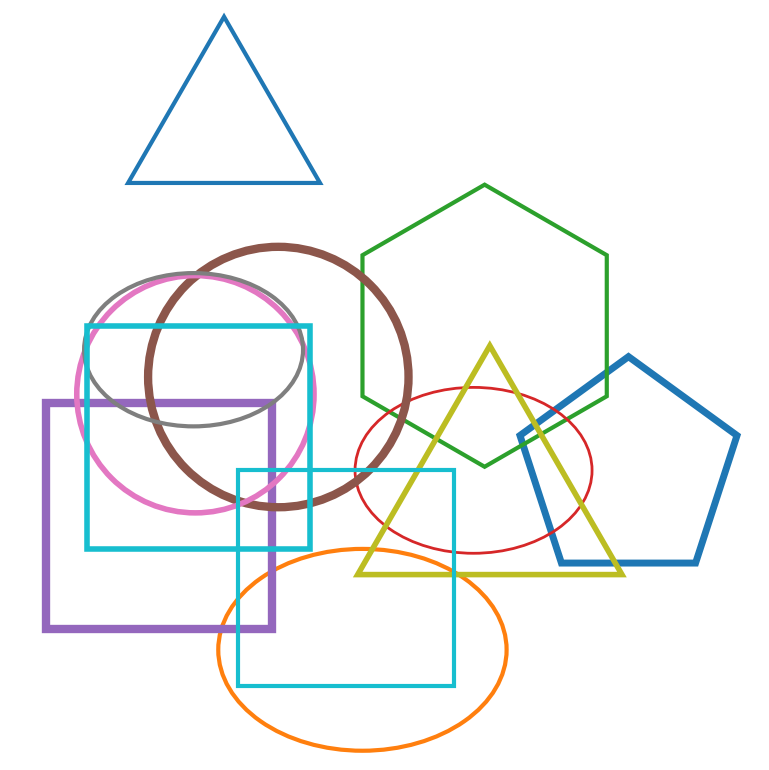[{"shape": "triangle", "thickness": 1.5, "radius": 0.72, "center": [0.291, 0.834]}, {"shape": "pentagon", "thickness": 2.5, "radius": 0.74, "center": [0.816, 0.389]}, {"shape": "oval", "thickness": 1.5, "radius": 0.94, "center": [0.471, 0.156]}, {"shape": "hexagon", "thickness": 1.5, "radius": 0.92, "center": [0.629, 0.577]}, {"shape": "oval", "thickness": 1, "radius": 0.77, "center": [0.615, 0.389]}, {"shape": "square", "thickness": 3, "radius": 0.73, "center": [0.207, 0.33]}, {"shape": "circle", "thickness": 3, "radius": 0.85, "center": [0.361, 0.51]}, {"shape": "circle", "thickness": 2, "radius": 0.77, "center": [0.254, 0.488]}, {"shape": "oval", "thickness": 1.5, "radius": 0.71, "center": [0.251, 0.546]}, {"shape": "triangle", "thickness": 2, "radius": 0.99, "center": [0.636, 0.353]}, {"shape": "square", "thickness": 2, "radius": 0.72, "center": [0.258, 0.431]}, {"shape": "square", "thickness": 1.5, "radius": 0.7, "center": [0.449, 0.249]}]